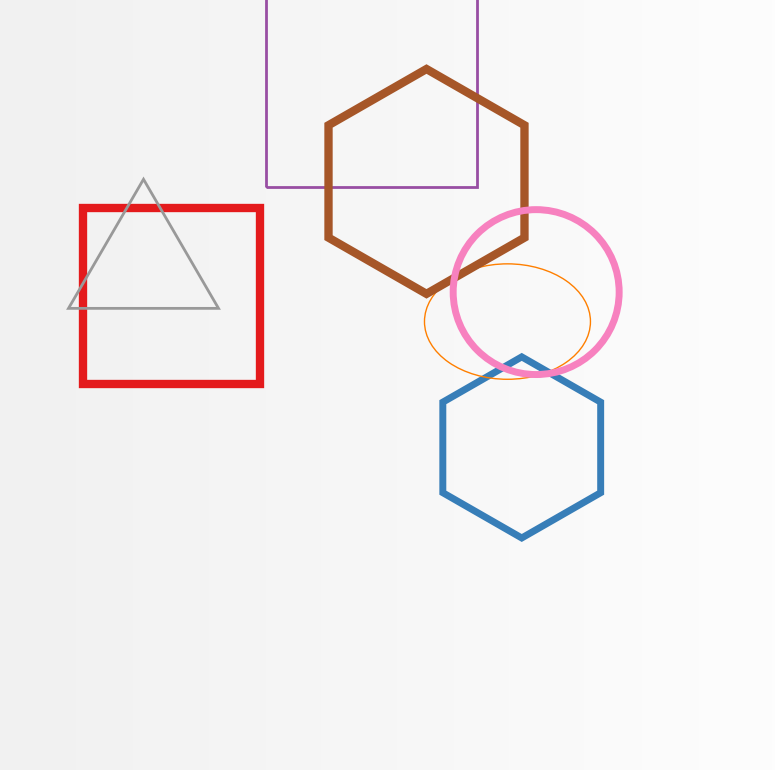[{"shape": "square", "thickness": 3, "radius": 0.57, "center": [0.221, 0.616]}, {"shape": "hexagon", "thickness": 2.5, "radius": 0.59, "center": [0.673, 0.419]}, {"shape": "square", "thickness": 1, "radius": 0.68, "center": [0.48, 0.893]}, {"shape": "oval", "thickness": 0.5, "radius": 0.54, "center": [0.655, 0.582]}, {"shape": "hexagon", "thickness": 3, "radius": 0.73, "center": [0.55, 0.764]}, {"shape": "circle", "thickness": 2.5, "radius": 0.54, "center": [0.692, 0.621]}, {"shape": "triangle", "thickness": 1, "radius": 0.56, "center": [0.185, 0.655]}]